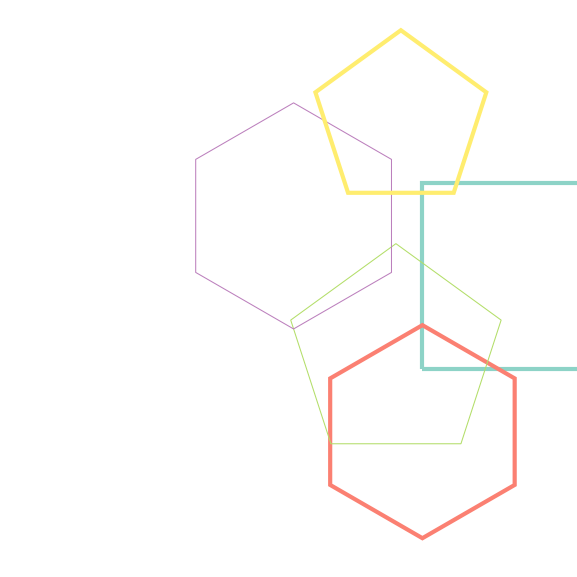[{"shape": "square", "thickness": 2, "radius": 0.81, "center": [0.892, 0.521]}, {"shape": "hexagon", "thickness": 2, "radius": 0.92, "center": [0.731, 0.252]}, {"shape": "pentagon", "thickness": 0.5, "radius": 0.96, "center": [0.686, 0.386]}, {"shape": "hexagon", "thickness": 0.5, "radius": 0.98, "center": [0.508, 0.625]}, {"shape": "pentagon", "thickness": 2, "radius": 0.78, "center": [0.694, 0.791]}]